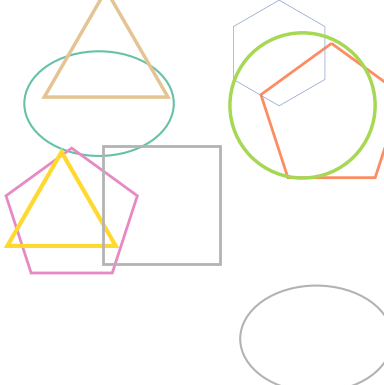[{"shape": "oval", "thickness": 1.5, "radius": 0.97, "center": [0.257, 0.731]}, {"shape": "pentagon", "thickness": 2, "radius": 0.96, "center": [0.861, 0.695]}, {"shape": "hexagon", "thickness": 0.5, "radius": 0.69, "center": [0.725, 0.862]}, {"shape": "pentagon", "thickness": 2, "radius": 0.9, "center": [0.186, 0.436]}, {"shape": "circle", "thickness": 2.5, "radius": 0.94, "center": [0.786, 0.726]}, {"shape": "triangle", "thickness": 3, "radius": 0.81, "center": [0.16, 0.443]}, {"shape": "triangle", "thickness": 2.5, "radius": 0.93, "center": [0.276, 0.841]}, {"shape": "oval", "thickness": 1.5, "radius": 0.99, "center": [0.822, 0.12]}, {"shape": "square", "thickness": 2, "radius": 0.77, "center": [0.419, 0.469]}]